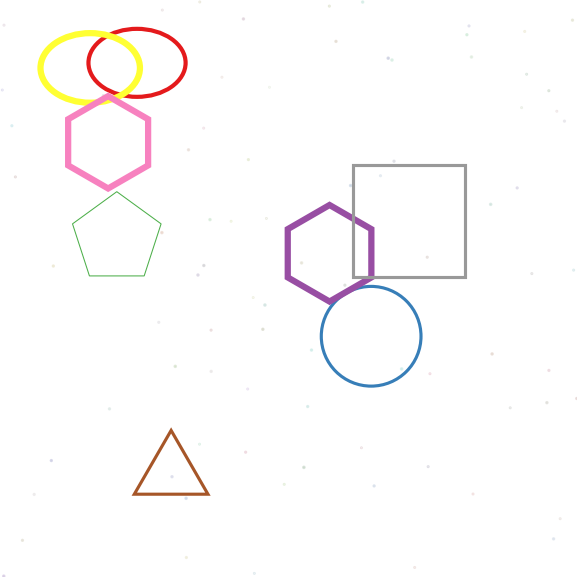[{"shape": "oval", "thickness": 2, "radius": 0.42, "center": [0.237, 0.89]}, {"shape": "circle", "thickness": 1.5, "radius": 0.43, "center": [0.643, 0.417]}, {"shape": "pentagon", "thickness": 0.5, "radius": 0.4, "center": [0.202, 0.587]}, {"shape": "hexagon", "thickness": 3, "radius": 0.42, "center": [0.571, 0.561]}, {"shape": "oval", "thickness": 3, "radius": 0.43, "center": [0.156, 0.881]}, {"shape": "triangle", "thickness": 1.5, "radius": 0.37, "center": [0.296, 0.18]}, {"shape": "hexagon", "thickness": 3, "radius": 0.4, "center": [0.187, 0.753]}, {"shape": "square", "thickness": 1.5, "radius": 0.49, "center": [0.708, 0.616]}]